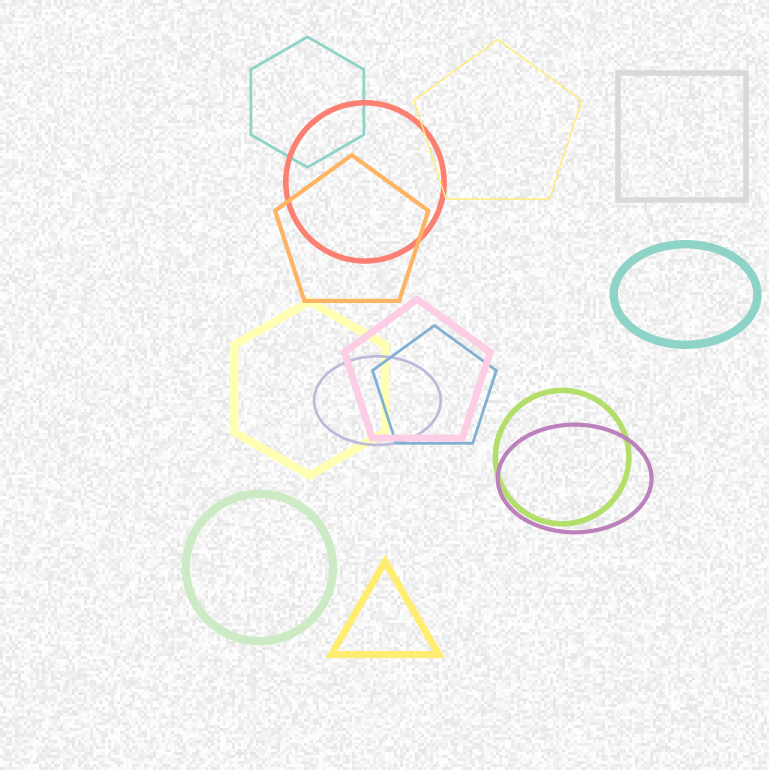[{"shape": "oval", "thickness": 3, "radius": 0.47, "center": [0.89, 0.618]}, {"shape": "hexagon", "thickness": 1, "radius": 0.42, "center": [0.399, 0.867]}, {"shape": "hexagon", "thickness": 3, "radius": 0.57, "center": [0.402, 0.496]}, {"shape": "oval", "thickness": 1, "radius": 0.41, "center": [0.49, 0.48]}, {"shape": "circle", "thickness": 2, "radius": 0.51, "center": [0.474, 0.764]}, {"shape": "pentagon", "thickness": 1, "radius": 0.42, "center": [0.564, 0.493]}, {"shape": "pentagon", "thickness": 1.5, "radius": 0.52, "center": [0.457, 0.694]}, {"shape": "circle", "thickness": 2, "radius": 0.43, "center": [0.73, 0.406]}, {"shape": "pentagon", "thickness": 2.5, "radius": 0.5, "center": [0.542, 0.512]}, {"shape": "square", "thickness": 2, "radius": 0.41, "center": [0.886, 0.822]}, {"shape": "oval", "thickness": 1.5, "radius": 0.5, "center": [0.746, 0.379]}, {"shape": "circle", "thickness": 3, "radius": 0.48, "center": [0.337, 0.263]}, {"shape": "pentagon", "thickness": 0.5, "radius": 0.57, "center": [0.646, 0.834]}, {"shape": "triangle", "thickness": 2.5, "radius": 0.4, "center": [0.5, 0.19]}]